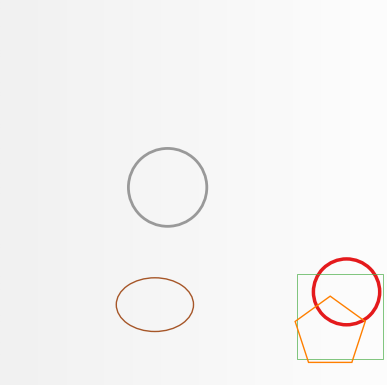[{"shape": "circle", "thickness": 2.5, "radius": 0.43, "center": [0.894, 0.242]}, {"shape": "square", "thickness": 0.5, "radius": 0.55, "center": [0.878, 0.179]}, {"shape": "pentagon", "thickness": 1, "radius": 0.48, "center": [0.852, 0.136]}, {"shape": "oval", "thickness": 1, "radius": 0.5, "center": [0.4, 0.209]}, {"shape": "circle", "thickness": 2, "radius": 0.51, "center": [0.433, 0.513]}]